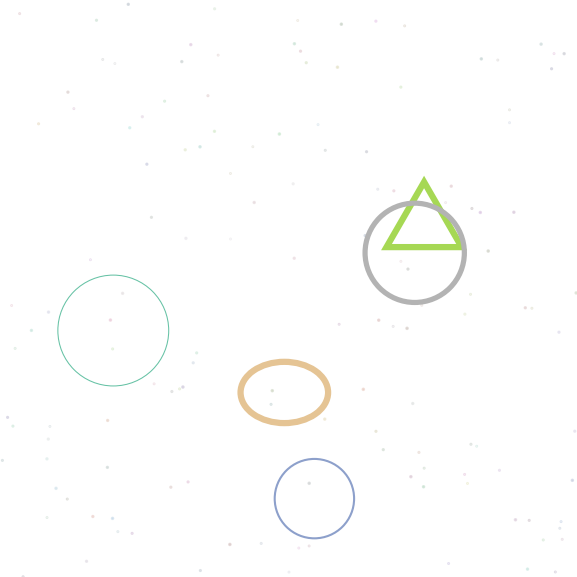[{"shape": "circle", "thickness": 0.5, "radius": 0.48, "center": [0.196, 0.427]}, {"shape": "circle", "thickness": 1, "radius": 0.34, "center": [0.544, 0.136]}, {"shape": "triangle", "thickness": 3, "radius": 0.38, "center": [0.734, 0.609]}, {"shape": "oval", "thickness": 3, "radius": 0.38, "center": [0.492, 0.32]}, {"shape": "circle", "thickness": 2.5, "radius": 0.43, "center": [0.718, 0.561]}]